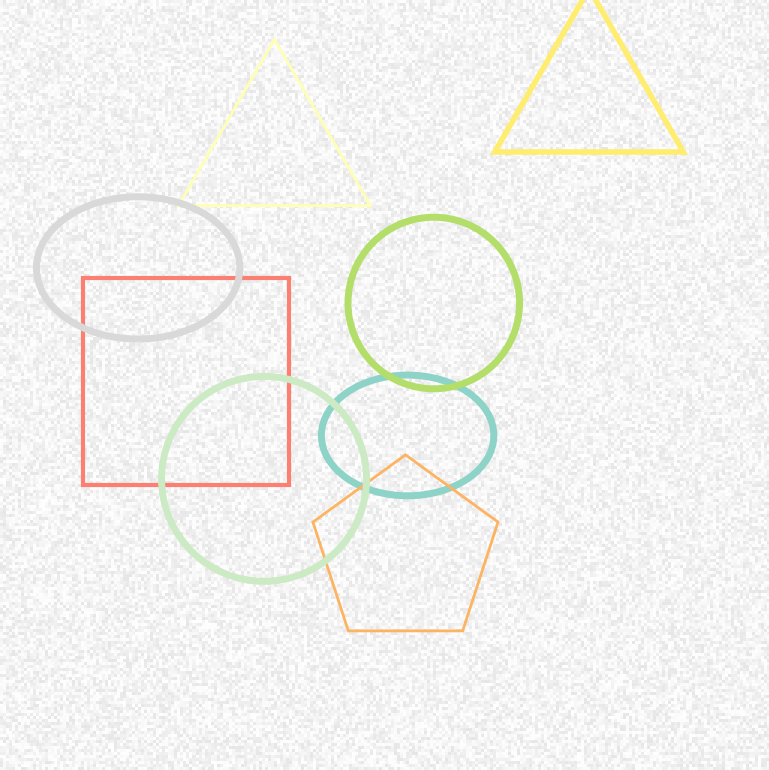[{"shape": "oval", "thickness": 2.5, "radius": 0.56, "center": [0.529, 0.434]}, {"shape": "triangle", "thickness": 1, "radius": 0.72, "center": [0.356, 0.805]}, {"shape": "square", "thickness": 1.5, "radius": 0.67, "center": [0.241, 0.505]}, {"shape": "pentagon", "thickness": 1, "radius": 0.63, "center": [0.527, 0.283]}, {"shape": "circle", "thickness": 2.5, "radius": 0.56, "center": [0.563, 0.606]}, {"shape": "oval", "thickness": 2.5, "radius": 0.66, "center": [0.179, 0.652]}, {"shape": "circle", "thickness": 2.5, "radius": 0.67, "center": [0.343, 0.378]}, {"shape": "triangle", "thickness": 2, "radius": 0.71, "center": [0.765, 0.873]}]